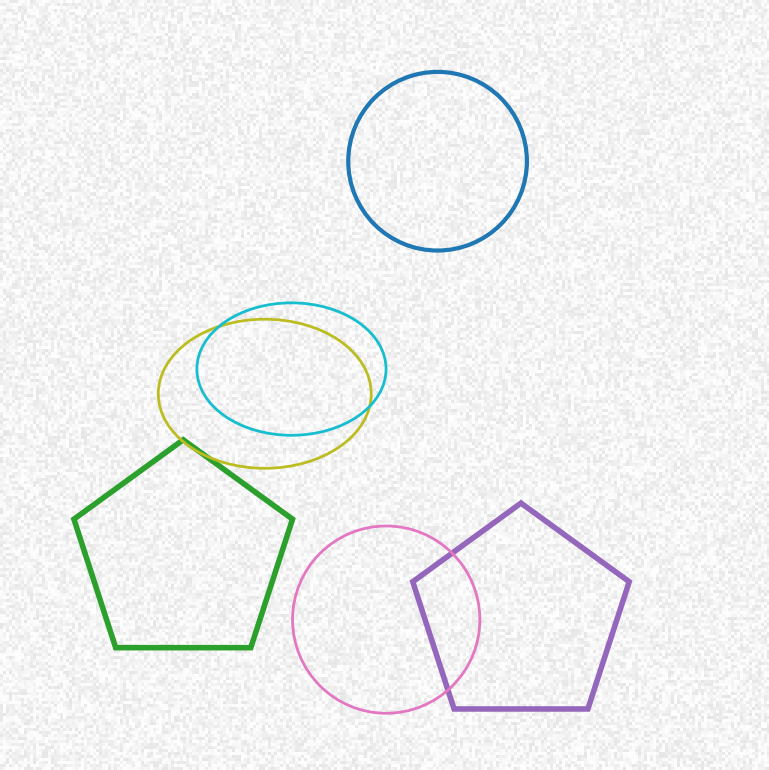[{"shape": "circle", "thickness": 1.5, "radius": 0.58, "center": [0.568, 0.791]}, {"shape": "pentagon", "thickness": 2, "radius": 0.75, "center": [0.238, 0.28]}, {"shape": "pentagon", "thickness": 2, "radius": 0.74, "center": [0.677, 0.199]}, {"shape": "circle", "thickness": 1, "radius": 0.61, "center": [0.502, 0.195]}, {"shape": "oval", "thickness": 1, "radius": 0.69, "center": [0.344, 0.489]}, {"shape": "oval", "thickness": 1, "radius": 0.61, "center": [0.379, 0.521]}]